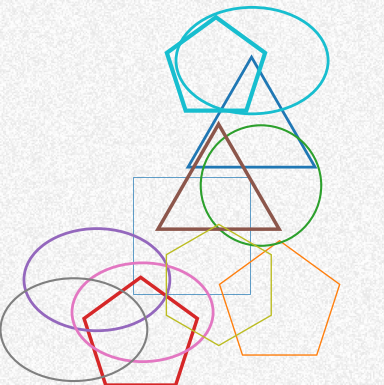[{"shape": "triangle", "thickness": 2, "radius": 0.95, "center": [0.653, 0.661]}, {"shape": "square", "thickness": 0.5, "radius": 0.76, "center": [0.496, 0.387]}, {"shape": "pentagon", "thickness": 1, "radius": 0.82, "center": [0.726, 0.211]}, {"shape": "circle", "thickness": 1.5, "radius": 0.78, "center": [0.678, 0.518]}, {"shape": "pentagon", "thickness": 2.5, "radius": 0.77, "center": [0.365, 0.125]}, {"shape": "oval", "thickness": 2, "radius": 0.95, "center": [0.252, 0.274]}, {"shape": "triangle", "thickness": 2.5, "radius": 0.91, "center": [0.568, 0.496]}, {"shape": "oval", "thickness": 2, "radius": 0.92, "center": [0.37, 0.189]}, {"shape": "oval", "thickness": 1.5, "radius": 0.95, "center": [0.192, 0.144]}, {"shape": "hexagon", "thickness": 1, "radius": 0.79, "center": [0.568, 0.26]}, {"shape": "pentagon", "thickness": 3, "radius": 0.67, "center": [0.561, 0.821]}, {"shape": "oval", "thickness": 2, "radius": 0.99, "center": [0.655, 0.843]}]